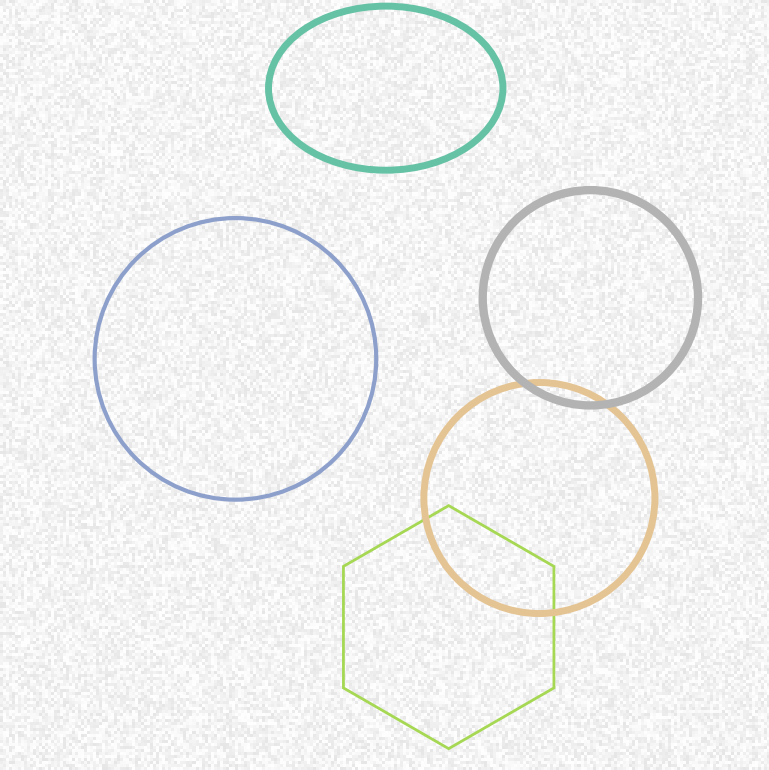[{"shape": "oval", "thickness": 2.5, "radius": 0.76, "center": [0.501, 0.885]}, {"shape": "circle", "thickness": 1.5, "radius": 0.91, "center": [0.306, 0.534]}, {"shape": "hexagon", "thickness": 1, "radius": 0.79, "center": [0.583, 0.186]}, {"shape": "circle", "thickness": 2.5, "radius": 0.75, "center": [0.701, 0.353]}, {"shape": "circle", "thickness": 3, "radius": 0.7, "center": [0.767, 0.613]}]